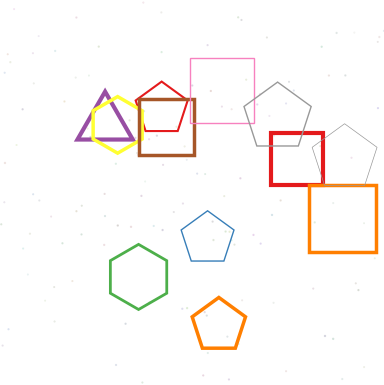[{"shape": "pentagon", "thickness": 1.5, "radius": 0.36, "center": [0.42, 0.717]}, {"shape": "square", "thickness": 3, "radius": 0.34, "center": [0.772, 0.586]}, {"shape": "pentagon", "thickness": 1, "radius": 0.36, "center": [0.539, 0.38]}, {"shape": "hexagon", "thickness": 2, "radius": 0.42, "center": [0.36, 0.281]}, {"shape": "triangle", "thickness": 3, "radius": 0.41, "center": [0.273, 0.679]}, {"shape": "square", "thickness": 2.5, "radius": 0.43, "center": [0.89, 0.433]}, {"shape": "pentagon", "thickness": 2.5, "radius": 0.36, "center": [0.568, 0.155]}, {"shape": "hexagon", "thickness": 2.5, "radius": 0.37, "center": [0.306, 0.676]}, {"shape": "square", "thickness": 2.5, "radius": 0.36, "center": [0.432, 0.67]}, {"shape": "square", "thickness": 1, "radius": 0.42, "center": [0.577, 0.765]}, {"shape": "pentagon", "thickness": 1, "radius": 0.46, "center": [0.721, 0.695]}, {"shape": "pentagon", "thickness": 0.5, "radius": 0.44, "center": [0.895, 0.59]}]